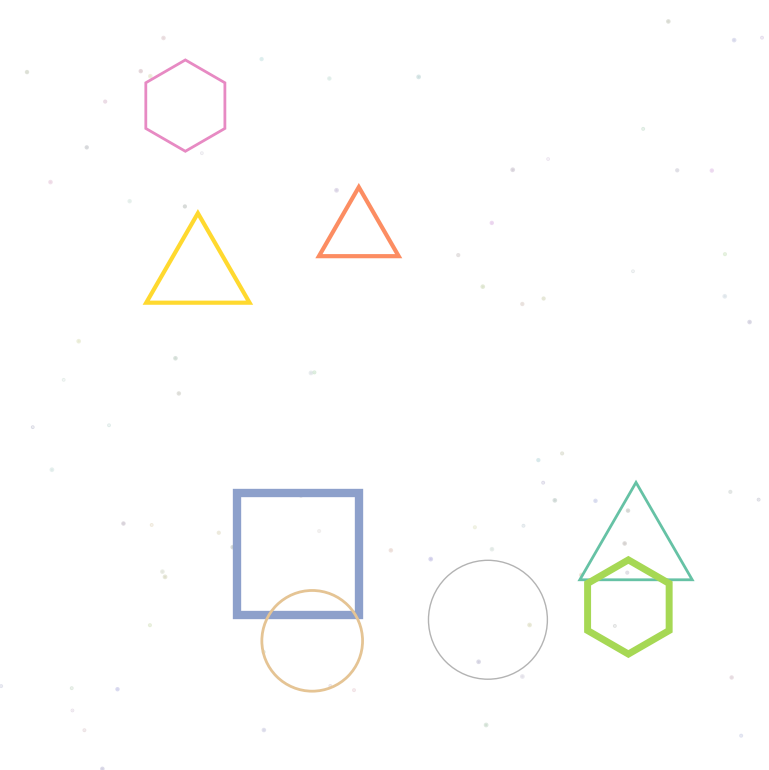[{"shape": "triangle", "thickness": 1, "radius": 0.42, "center": [0.826, 0.289]}, {"shape": "triangle", "thickness": 1.5, "radius": 0.3, "center": [0.466, 0.697]}, {"shape": "square", "thickness": 3, "radius": 0.4, "center": [0.387, 0.28]}, {"shape": "hexagon", "thickness": 1, "radius": 0.3, "center": [0.241, 0.863]}, {"shape": "hexagon", "thickness": 2.5, "radius": 0.31, "center": [0.816, 0.212]}, {"shape": "triangle", "thickness": 1.5, "radius": 0.39, "center": [0.257, 0.646]}, {"shape": "circle", "thickness": 1, "radius": 0.33, "center": [0.405, 0.168]}, {"shape": "circle", "thickness": 0.5, "radius": 0.39, "center": [0.634, 0.195]}]